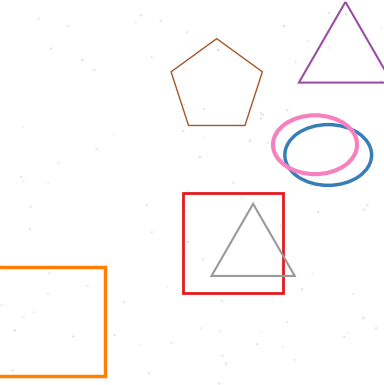[{"shape": "square", "thickness": 2, "radius": 0.65, "center": [0.605, 0.37]}, {"shape": "oval", "thickness": 2.5, "radius": 0.56, "center": [0.852, 0.597]}, {"shape": "triangle", "thickness": 1.5, "radius": 0.7, "center": [0.897, 0.855]}, {"shape": "square", "thickness": 2.5, "radius": 0.7, "center": [0.133, 0.165]}, {"shape": "pentagon", "thickness": 1, "radius": 0.62, "center": [0.563, 0.775]}, {"shape": "oval", "thickness": 3, "radius": 0.55, "center": [0.818, 0.624]}, {"shape": "triangle", "thickness": 1.5, "radius": 0.62, "center": [0.657, 0.346]}]